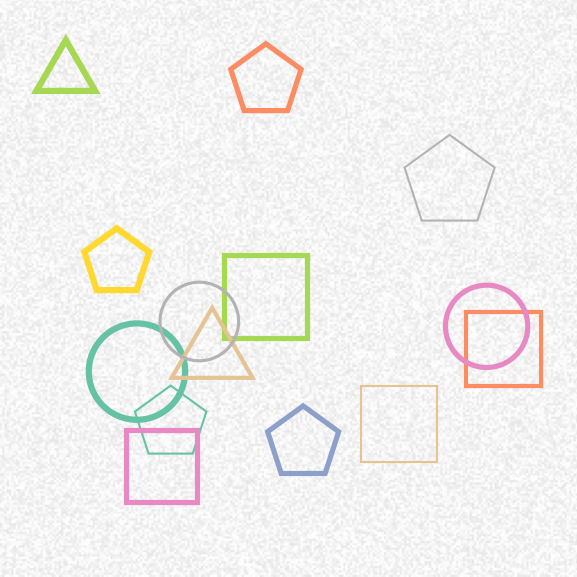[{"shape": "circle", "thickness": 3, "radius": 0.42, "center": [0.237, 0.356]}, {"shape": "pentagon", "thickness": 1, "radius": 0.33, "center": [0.296, 0.266]}, {"shape": "pentagon", "thickness": 2.5, "radius": 0.32, "center": [0.46, 0.859]}, {"shape": "square", "thickness": 2, "radius": 0.32, "center": [0.872, 0.395]}, {"shape": "pentagon", "thickness": 2.5, "radius": 0.32, "center": [0.525, 0.232]}, {"shape": "circle", "thickness": 2.5, "radius": 0.36, "center": [0.843, 0.434]}, {"shape": "square", "thickness": 2.5, "radius": 0.31, "center": [0.28, 0.192]}, {"shape": "square", "thickness": 2.5, "radius": 0.36, "center": [0.459, 0.486]}, {"shape": "triangle", "thickness": 3, "radius": 0.29, "center": [0.114, 0.871]}, {"shape": "pentagon", "thickness": 3, "radius": 0.3, "center": [0.202, 0.545]}, {"shape": "square", "thickness": 1, "radius": 0.33, "center": [0.69, 0.265]}, {"shape": "triangle", "thickness": 2, "radius": 0.4, "center": [0.367, 0.385]}, {"shape": "circle", "thickness": 1.5, "radius": 0.34, "center": [0.345, 0.442]}, {"shape": "pentagon", "thickness": 1, "radius": 0.41, "center": [0.779, 0.684]}]